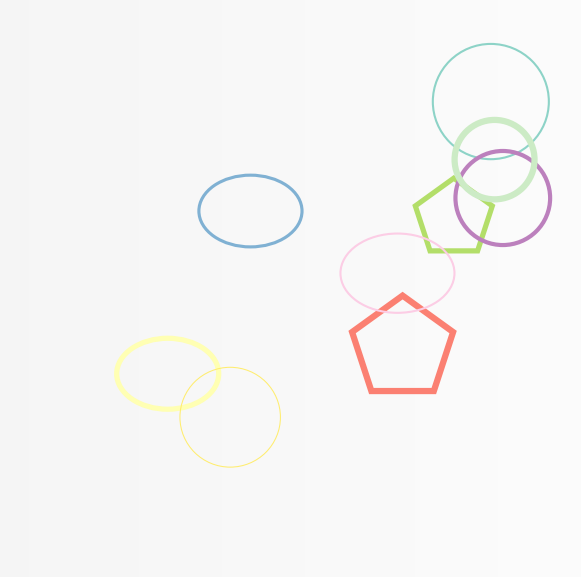[{"shape": "circle", "thickness": 1, "radius": 0.5, "center": [0.844, 0.823]}, {"shape": "oval", "thickness": 2.5, "radius": 0.44, "center": [0.288, 0.352]}, {"shape": "pentagon", "thickness": 3, "radius": 0.46, "center": [0.693, 0.396]}, {"shape": "oval", "thickness": 1.5, "radius": 0.44, "center": [0.431, 0.634]}, {"shape": "pentagon", "thickness": 2.5, "radius": 0.35, "center": [0.781, 0.621]}, {"shape": "oval", "thickness": 1, "radius": 0.49, "center": [0.684, 0.526]}, {"shape": "circle", "thickness": 2, "radius": 0.41, "center": [0.865, 0.656]}, {"shape": "circle", "thickness": 3, "radius": 0.34, "center": [0.851, 0.723]}, {"shape": "circle", "thickness": 0.5, "radius": 0.43, "center": [0.396, 0.277]}]